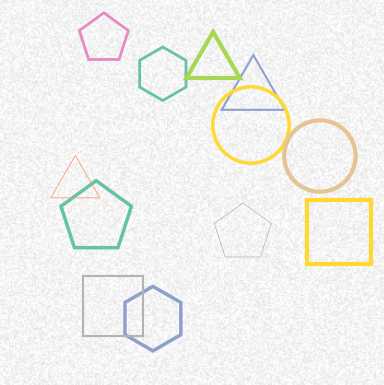[{"shape": "pentagon", "thickness": 2.5, "radius": 0.48, "center": [0.25, 0.435]}, {"shape": "hexagon", "thickness": 2, "radius": 0.35, "center": [0.423, 0.808]}, {"shape": "triangle", "thickness": 0.5, "radius": 0.37, "center": [0.196, 0.523]}, {"shape": "triangle", "thickness": 1.5, "radius": 0.47, "center": [0.658, 0.762]}, {"shape": "hexagon", "thickness": 2.5, "radius": 0.42, "center": [0.397, 0.172]}, {"shape": "pentagon", "thickness": 2, "radius": 0.34, "center": [0.27, 0.9]}, {"shape": "triangle", "thickness": 3, "radius": 0.4, "center": [0.554, 0.837]}, {"shape": "square", "thickness": 3, "radius": 0.41, "center": [0.88, 0.397]}, {"shape": "circle", "thickness": 2.5, "radius": 0.5, "center": [0.652, 0.675]}, {"shape": "circle", "thickness": 3, "radius": 0.46, "center": [0.831, 0.595]}, {"shape": "pentagon", "thickness": 0.5, "radius": 0.39, "center": [0.631, 0.395]}, {"shape": "square", "thickness": 1.5, "radius": 0.39, "center": [0.293, 0.206]}]